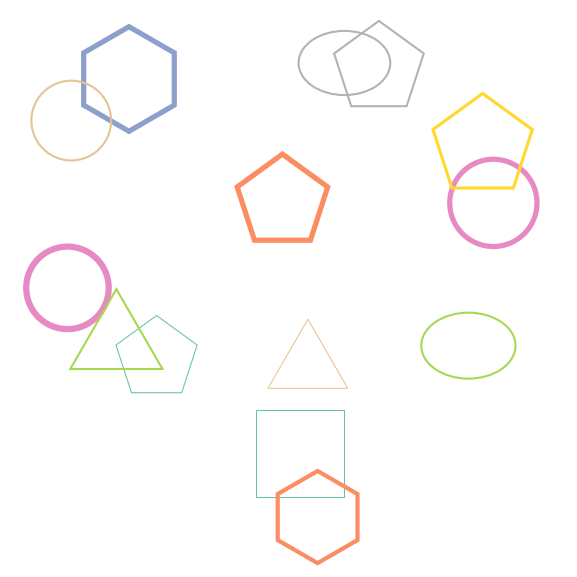[{"shape": "pentagon", "thickness": 0.5, "radius": 0.37, "center": [0.271, 0.379]}, {"shape": "square", "thickness": 0.5, "radius": 0.38, "center": [0.519, 0.213]}, {"shape": "pentagon", "thickness": 2.5, "radius": 0.41, "center": [0.489, 0.65]}, {"shape": "hexagon", "thickness": 2, "radius": 0.4, "center": [0.55, 0.104]}, {"shape": "hexagon", "thickness": 2.5, "radius": 0.45, "center": [0.223, 0.862]}, {"shape": "circle", "thickness": 3, "radius": 0.36, "center": [0.117, 0.501]}, {"shape": "circle", "thickness": 2.5, "radius": 0.38, "center": [0.854, 0.648]}, {"shape": "triangle", "thickness": 1, "radius": 0.46, "center": [0.202, 0.406]}, {"shape": "oval", "thickness": 1, "radius": 0.41, "center": [0.811, 0.401]}, {"shape": "pentagon", "thickness": 1.5, "radius": 0.45, "center": [0.836, 0.747]}, {"shape": "circle", "thickness": 1, "radius": 0.35, "center": [0.123, 0.79]}, {"shape": "triangle", "thickness": 0.5, "radius": 0.4, "center": [0.533, 0.367]}, {"shape": "pentagon", "thickness": 1, "radius": 0.41, "center": [0.656, 0.881]}, {"shape": "oval", "thickness": 1, "radius": 0.4, "center": [0.596, 0.89]}]